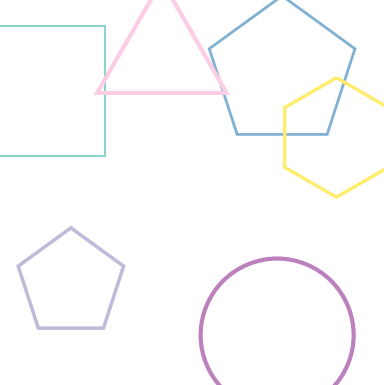[{"shape": "square", "thickness": 1.5, "radius": 0.85, "center": [0.103, 0.763]}, {"shape": "pentagon", "thickness": 2.5, "radius": 0.72, "center": [0.184, 0.264]}, {"shape": "pentagon", "thickness": 2, "radius": 0.99, "center": [0.733, 0.812]}, {"shape": "triangle", "thickness": 3, "radius": 0.97, "center": [0.42, 0.856]}, {"shape": "circle", "thickness": 3, "radius": 0.99, "center": [0.72, 0.13]}, {"shape": "hexagon", "thickness": 2.5, "radius": 0.78, "center": [0.874, 0.643]}]